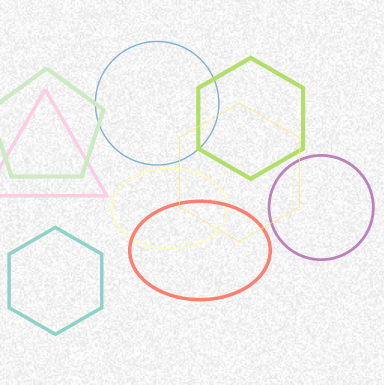[{"shape": "hexagon", "thickness": 2.5, "radius": 0.69, "center": [0.144, 0.27]}, {"shape": "oval", "thickness": 1, "radius": 0.75, "center": [0.44, 0.459]}, {"shape": "oval", "thickness": 2.5, "radius": 0.91, "center": [0.519, 0.349]}, {"shape": "circle", "thickness": 1, "radius": 0.8, "center": [0.408, 0.732]}, {"shape": "hexagon", "thickness": 3, "radius": 0.79, "center": [0.651, 0.693]}, {"shape": "triangle", "thickness": 2.5, "radius": 0.92, "center": [0.117, 0.584]}, {"shape": "circle", "thickness": 2, "radius": 0.68, "center": [0.834, 0.461]}, {"shape": "pentagon", "thickness": 3, "radius": 0.78, "center": [0.121, 0.667]}, {"shape": "hexagon", "thickness": 0.5, "radius": 0.9, "center": [0.622, 0.553]}]